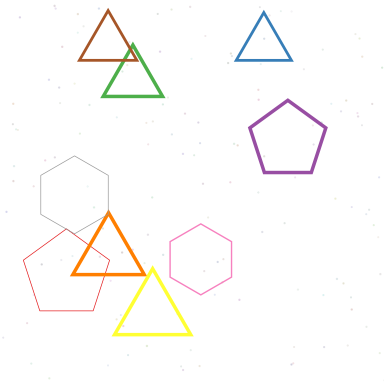[{"shape": "pentagon", "thickness": 0.5, "radius": 0.59, "center": [0.173, 0.288]}, {"shape": "triangle", "thickness": 2, "radius": 0.41, "center": [0.685, 0.885]}, {"shape": "triangle", "thickness": 2.5, "radius": 0.45, "center": [0.345, 0.794]}, {"shape": "pentagon", "thickness": 2.5, "radius": 0.52, "center": [0.748, 0.636]}, {"shape": "triangle", "thickness": 2.5, "radius": 0.54, "center": [0.282, 0.34]}, {"shape": "triangle", "thickness": 2.5, "radius": 0.57, "center": [0.396, 0.188]}, {"shape": "triangle", "thickness": 2, "radius": 0.43, "center": [0.281, 0.886]}, {"shape": "hexagon", "thickness": 1, "radius": 0.46, "center": [0.522, 0.326]}, {"shape": "hexagon", "thickness": 0.5, "radius": 0.51, "center": [0.194, 0.494]}]